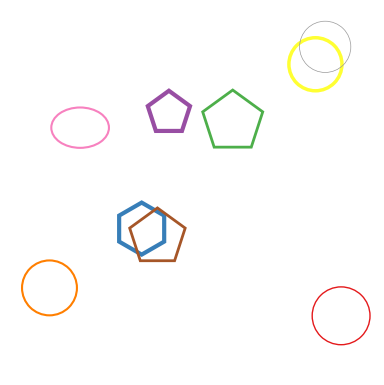[{"shape": "circle", "thickness": 1, "radius": 0.38, "center": [0.886, 0.18]}, {"shape": "hexagon", "thickness": 3, "radius": 0.34, "center": [0.368, 0.406]}, {"shape": "pentagon", "thickness": 2, "radius": 0.41, "center": [0.604, 0.684]}, {"shape": "pentagon", "thickness": 3, "radius": 0.29, "center": [0.439, 0.707]}, {"shape": "circle", "thickness": 1.5, "radius": 0.36, "center": [0.129, 0.252]}, {"shape": "circle", "thickness": 2.5, "radius": 0.34, "center": [0.819, 0.833]}, {"shape": "pentagon", "thickness": 2, "radius": 0.38, "center": [0.409, 0.384]}, {"shape": "oval", "thickness": 1.5, "radius": 0.37, "center": [0.208, 0.668]}, {"shape": "circle", "thickness": 0.5, "radius": 0.33, "center": [0.845, 0.878]}]